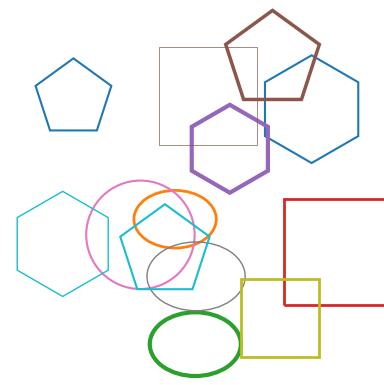[{"shape": "hexagon", "thickness": 1.5, "radius": 0.7, "center": [0.809, 0.716]}, {"shape": "pentagon", "thickness": 1.5, "radius": 0.52, "center": [0.191, 0.745]}, {"shape": "oval", "thickness": 2, "radius": 0.53, "center": [0.455, 0.431]}, {"shape": "oval", "thickness": 3, "radius": 0.59, "center": [0.507, 0.106]}, {"shape": "square", "thickness": 2, "radius": 0.69, "center": [0.876, 0.346]}, {"shape": "hexagon", "thickness": 3, "radius": 0.57, "center": [0.597, 0.614]}, {"shape": "pentagon", "thickness": 2.5, "radius": 0.64, "center": [0.708, 0.845]}, {"shape": "square", "thickness": 0.5, "radius": 0.64, "center": [0.541, 0.751]}, {"shape": "circle", "thickness": 1.5, "radius": 0.7, "center": [0.365, 0.39]}, {"shape": "oval", "thickness": 1, "radius": 0.64, "center": [0.509, 0.282]}, {"shape": "square", "thickness": 2, "radius": 0.51, "center": [0.727, 0.174]}, {"shape": "hexagon", "thickness": 1, "radius": 0.68, "center": [0.163, 0.366]}, {"shape": "pentagon", "thickness": 1.5, "radius": 0.61, "center": [0.428, 0.348]}]